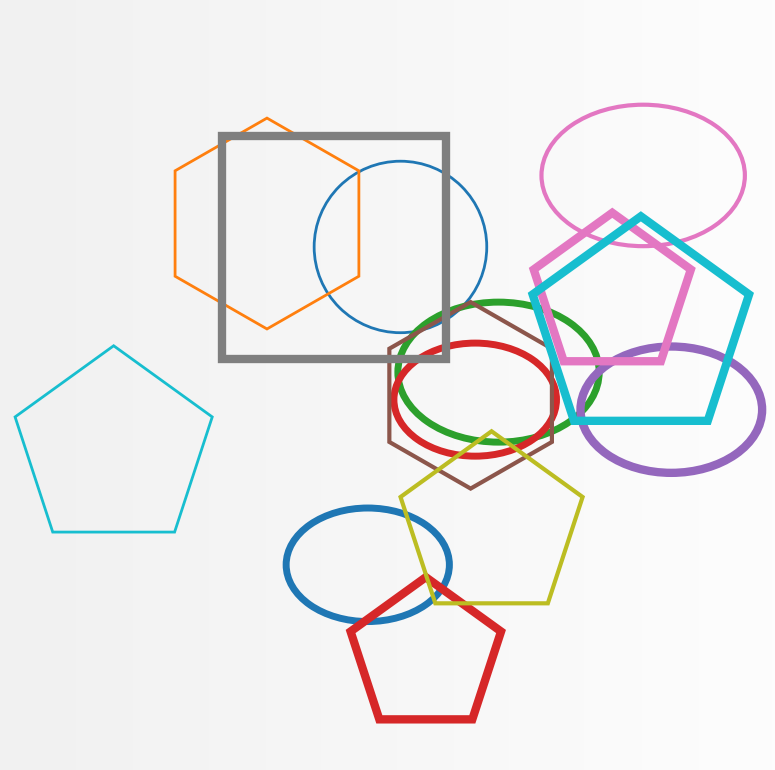[{"shape": "oval", "thickness": 2.5, "radius": 0.53, "center": [0.475, 0.267]}, {"shape": "circle", "thickness": 1, "radius": 0.56, "center": [0.517, 0.679]}, {"shape": "hexagon", "thickness": 1, "radius": 0.68, "center": [0.344, 0.71]}, {"shape": "oval", "thickness": 2.5, "radius": 0.65, "center": [0.643, 0.517]}, {"shape": "oval", "thickness": 2.5, "radius": 0.52, "center": [0.613, 0.481]}, {"shape": "pentagon", "thickness": 3, "radius": 0.51, "center": [0.549, 0.148]}, {"shape": "oval", "thickness": 3, "radius": 0.59, "center": [0.866, 0.468]}, {"shape": "hexagon", "thickness": 1.5, "radius": 0.61, "center": [0.607, 0.487]}, {"shape": "oval", "thickness": 1.5, "radius": 0.66, "center": [0.83, 0.772]}, {"shape": "pentagon", "thickness": 3, "radius": 0.53, "center": [0.79, 0.617]}, {"shape": "square", "thickness": 3, "radius": 0.72, "center": [0.431, 0.679]}, {"shape": "pentagon", "thickness": 1.5, "radius": 0.62, "center": [0.634, 0.316]}, {"shape": "pentagon", "thickness": 1, "radius": 0.67, "center": [0.147, 0.417]}, {"shape": "pentagon", "thickness": 3, "radius": 0.73, "center": [0.827, 0.572]}]